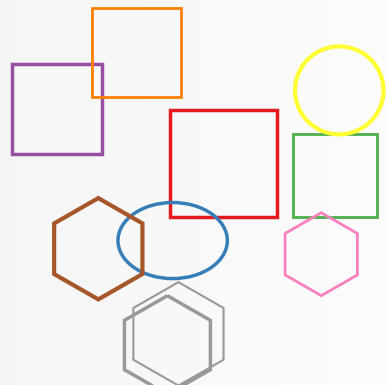[{"shape": "square", "thickness": 2.5, "radius": 0.69, "center": [0.577, 0.576]}, {"shape": "oval", "thickness": 2.5, "radius": 0.71, "center": [0.446, 0.375]}, {"shape": "square", "thickness": 2, "radius": 0.54, "center": [0.865, 0.545]}, {"shape": "square", "thickness": 2.5, "radius": 0.58, "center": [0.148, 0.717]}, {"shape": "square", "thickness": 2, "radius": 0.58, "center": [0.352, 0.863]}, {"shape": "circle", "thickness": 3, "radius": 0.57, "center": [0.875, 0.765]}, {"shape": "hexagon", "thickness": 3, "radius": 0.66, "center": [0.254, 0.354]}, {"shape": "hexagon", "thickness": 2, "radius": 0.54, "center": [0.829, 0.34]}, {"shape": "hexagon", "thickness": 1.5, "radius": 0.67, "center": [0.461, 0.133]}, {"shape": "hexagon", "thickness": 2.5, "radius": 0.64, "center": [0.432, 0.104]}]